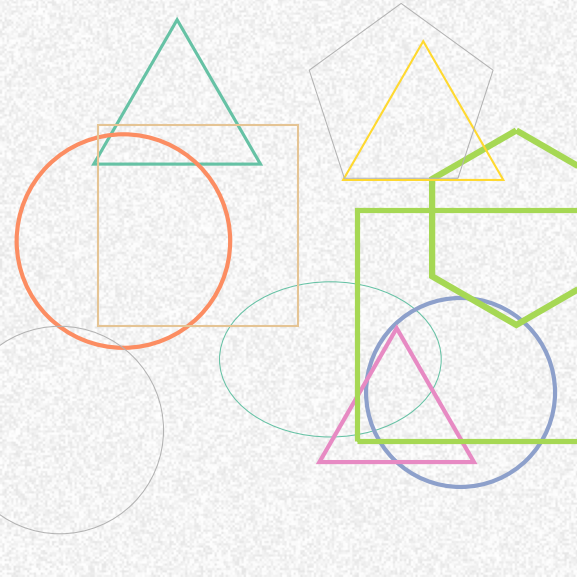[{"shape": "oval", "thickness": 0.5, "radius": 0.96, "center": [0.572, 0.377]}, {"shape": "triangle", "thickness": 1.5, "radius": 0.83, "center": [0.307, 0.798]}, {"shape": "circle", "thickness": 2, "radius": 0.92, "center": [0.214, 0.582]}, {"shape": "circle", "thickness": 2, "radius": 0.82, "center": [0.798, 0.32]}, {"shape": "triangle", "thickness": 2, "radius": 0.77, "center": [0.687, 0.276]}, {"shape": "hexagon", "thickness": 3, "radius": 0.84, "center": [0.894, 0.605]}, {"shape": "square", "thickness": 2.5, "radius": 1.0, "center": [0.817, 0.435]}, {"shape": "triangle", "thickness": 1, "radius": 0.8, "center": [0.733, 0.768]}, {"shape": "square", "thickness": 1, "radius": 0.87, "center": [0.343, 0.608]}, {"shape": "pentagon", "thickness": 0.5, "radius": 0.84, "center": [0.695, 0.826]}, {"shape": "circle", "thickness": 0.5, "radius": 0.9, "center": [0.104, 0.254]}]